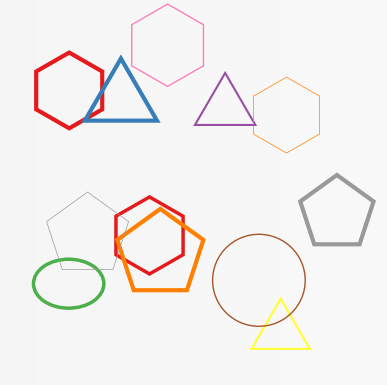[{"shape": "hexagon", "thickness": 2.5, "radius": 0.5, "center": [0.386, 0.388]}, {"shape": "hexagon", "thickness": 3, "radius": 0.49, "center": [0.179, 0.765]}, {"shape": "triangle", "thickness": 3, "radius": 0.54, "center": [0.312, 0.74]}, {"shape": "oval", "thickness": 2.5, "radius": 0.45, "center": [0.177, 0.263]}, {"shape": "triangle", "thickness": 1.5, "radius": 0.45, "center": [0.581, 0.72]}, {"shape": "hexagon", "thickness": 0.5, "radius": 0.49, "center": [0.739, 0.701]}, {"shape": "pentagon", "thickness": 3, "radius": 0.58, "center": [0.414, 0.341]}, {"shape": "triangle", "thickness": 1.5, "radius": 0.43, "center": [0.724, 0.137]}, {"shape": "circle", "thickness": 1, "radius": 0.6, "center": [0.668, 0.272]}, {"shape": "hexagon", "thickness": 1, "radius": 0.53, "center": [0.433, 0.882]}, {"shape": "pentagon", "thickness": 0.5, "radius": 0.56, "center": [0.226, 0.39]}, {"shape": "pentagon", "thickness": 3, "radius": 0.5, "center": [0.869, 0.446]}]